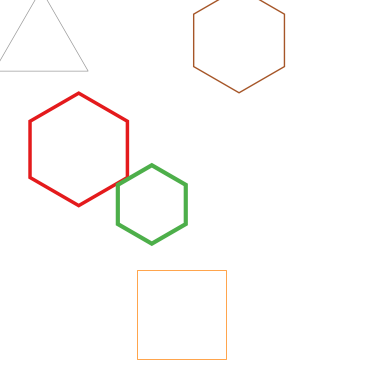[{"shape": "hexagon", "thickness": 2.5, "radius": 0.73, "center": [0.204, 0.612]}, {"shape": "hexagon", "thickness": 3, "radius": 0.51, "center": [0.394, 0.469]}, {"shape": "square", "thickness": 0.5, "radius": 0.57, "center": [0.471, 0.184]}, {"shape": "hexagon", "thickness": 1, "radius": 0.68, "center": [0.621, 0.895]}, {"shape": "triangle", "thickness": 0.5, "radius": 0.71, "center": [0.107, 0.886]}]